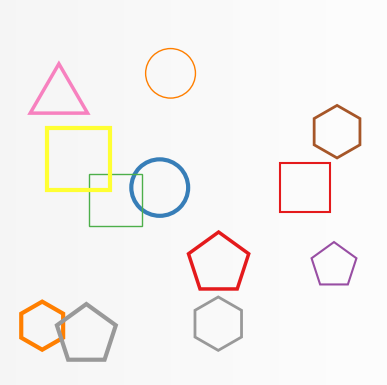[{"shape": "square", "thickness": 1.5, "radius": 0.32, "center": [0.787, 0.513]}, {"shape": "pentagon", "thickness": 2.5, "radius": 0.41, "center": [0.564, 0.316]}, {"shape": "circle", "thickness": 3, "radius": 0.37, "center": [0.412, 0.513]}, {"shape": "square", "thickness": 1, "radius": 0.34, "center": [0.298, 0.481]}, {"shape": "pentagon", "thickness": 1.5, "radius": 0.3, "center": [0.862, 0.31]}, {"shape": "hexagon", "thickness": 3, "radius": 0.31, "center": [0.109, 0.154]}, {"shape": "circle", "thickness": 1, "radius": 0.32, "center": [0.44, 0.81]}, {"shape": "square", "thickness": 3, "radius": 0.4, "center": [0.202, 0.586]}, {"shape": "hexagon", "thickness": 2, "radius": 0.34, "center": [0.87, 0.658]}, {"shape": "triangle", "thickness": 2.5, "radius": 0.43, "center": [0.152, 0.749]}, {"shape": "pentagon", "thickness": 3, "radius": 0.4, "center": [0.223, 0.13]}, {"shape": "hexagon", "thickness": 2, "radius": 0.35, "center": [0.563, 0.159]}]